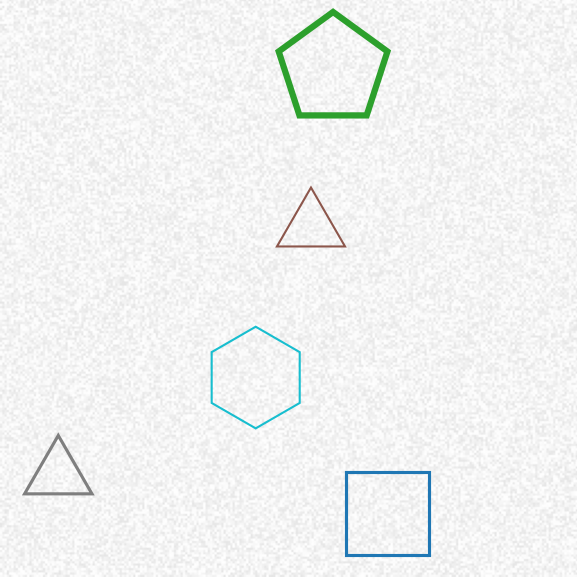[{"shape": "square", "thickness": 1.5, "radius": 0.36, "center": [0.671, 0.11]}, {"shape": "pentagon", "thickness": 3, "radius": 0.49, "center": [0.577, 0.879]}, {"shape": "triangle", "thickness": 1, "radius": 0.34, "center": [0.539, 0.606]}, {"shape": "triangle", "thickness": 1.5, "radius": 0.34, "center": [0.101, 0.178]}, {"shape": "hexagon", "thickness": 1, "radius": 0.44, "center": [0.443, 0.345]}]